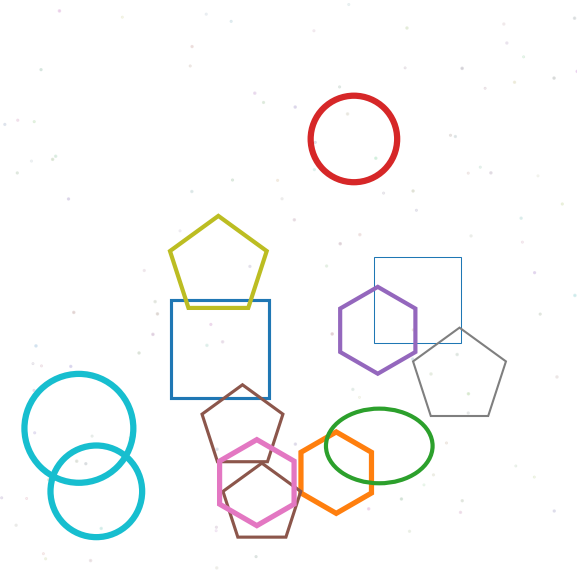[{"shape": "square", "thickness": 0.5, "radius": 0.37, "center": [0.723, 0.479]}, {"shape": "square", "thickness": 1.5, "radius": 0.42, "center": [0.381, 0.395]}, {"shape": "hexagon", "thickness": 2.5, "radius": 0.35, "center": [0.582, 0.181]}, {"shape": "oval", "thickness": 2, "radius": 0.46, "center": [0.657, 0.227]}, {"shape": "circle", "thickness": 3, "radius": 0.37, "center": [0.613, 0.759]}, {"shape": "hexagon", "thickness": 2, "radius": 0.38, "center": [0.654, 0.427]}, {"shape": "pentagon", "thickness": 1.5, "radius": 0.35, "center": [0.453, 0.126]}, {"shape": "pentagon", "thickness": 1.5, "radius": 0.37, "center": [0.42, 0.259]}, {"shape": "hexagon", "thickness": 2.5, "radius": 0.37, "center": [0.445, 0.163]}, {"shape": "pentagon", "thickness": 1, "radius": 0.42, "center": [0.796, 0.347]}, {"shape": "pentagon", "thickness": 2, "radius": 0.44, "center": [0.378, 0.537]}, {"shape": "circle", "thickness": 3, "radius": 0.4, "center": [0.167, 0.148]}, {"shape": "circle", "thickness": 3, "radius": 0.47, "center": [0.137, 0.257]}]